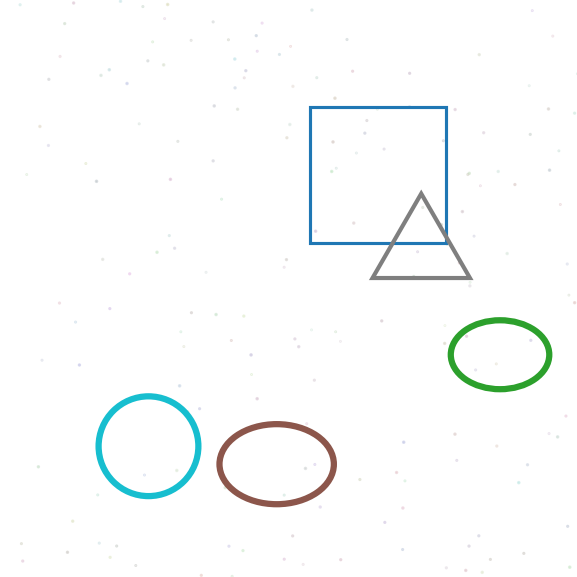[{"shape": "square", "thickness": 1.5, "radius": 0.59, "center": [0.654, 0.696]}, {"shape": "oval", "thickness": 3, "radius": 0.43, "center": [0.866, 0.385]}, {"shape": "oval", "thickness": 3, "radius": 0.5, "center": [0.479, 0.195]}, {"shape": "triangle", "thickness": 2, "radius": 0.49, "center": [0.729, 0.566]}, {"shape": "circle", "thickness": 3, "radius": 0.43, "center": [0.257, 0.226]}]